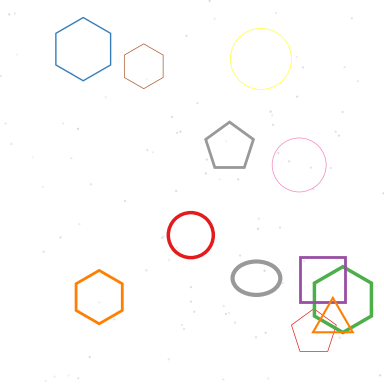[{"shape": "circle", "thickness": 2.5, "radius": 0.29, "center": [0.496, 0.389]}, {"shape": "pentagon", "thickness": 0.5, "radius": 0.31, "center": [0.815, 0.137]}, {"shape": "hexagon", "thickness": 1, "radius": 0.41, "center": [0.216, 0.872]}, {"shape": "hexagon", "thickness": 2.5, "radius": 0.43, "center": [0.891, 0.222]}, {"shape": "square", "thickness": 2, "radius": 0.29, "center": [0.837, 0.274]}, {"shape": "hexagon", "thickness": 2, "radius": 0.35, "center": [0.258, 0.228]}, {"shape": "triangle", "thickness": 1.5, "radius": 0.3, "center": [0.865, 0.167]}, {"shape": "circle", "thickness": 0.5, "radius": 0.4, "center": [0.678, 0.847]}, {"shape": "hexagon", "thickness": 0.5, "radius": 0.29, "center": [0.373, 0.828]}, {"shape": "circle", "thickness": 0.5, "radius": 0.35, "center": [0.777, 0.572]}, {"shape": "pentagon", "thickness": 2, "radius": 0.33, "center": [0.596, 0.618]}, {"shape": "oval", "thickness": 3, "radius": 0.31, "center": [0.666, 0.277]}]